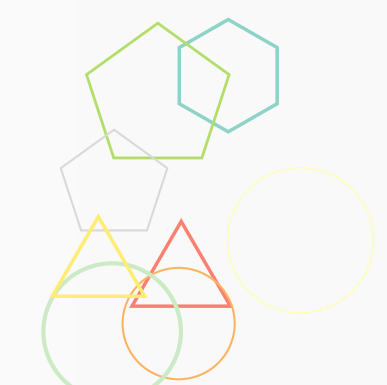[{"shape": "hexagon", "thickness": 2.5, "radius": 0.73, "center": [0.589, 0.804]}, {"shape": "circle", "thickness": 1, "radius": 0.94, "center": [0.776, 0.376]}, {"shape": "triangle", "thickness": 2.5, "radius": 0.73, "center": [0.468, 0.278]}, {"shape": "circle", "thickness": 1.5, "radius": 0.72, "center": [0.461, 0.16]}, {"shape": "pentagon", "thickness": 2, "radius": 0.97, "center": [0.407, 0.746]}, {"shape": "pentagon", "thickness": 1.5, "radius": 0.72, "center": [0.294, 0.518]}, {"shape": "circle", "thickness": 3, "radius": 0.89, "center": [0.289, 0.139]}, {"shape": "triangle", "thickness": 2.5, "radius": 0.69, "center": [0.254, 0.299]}]